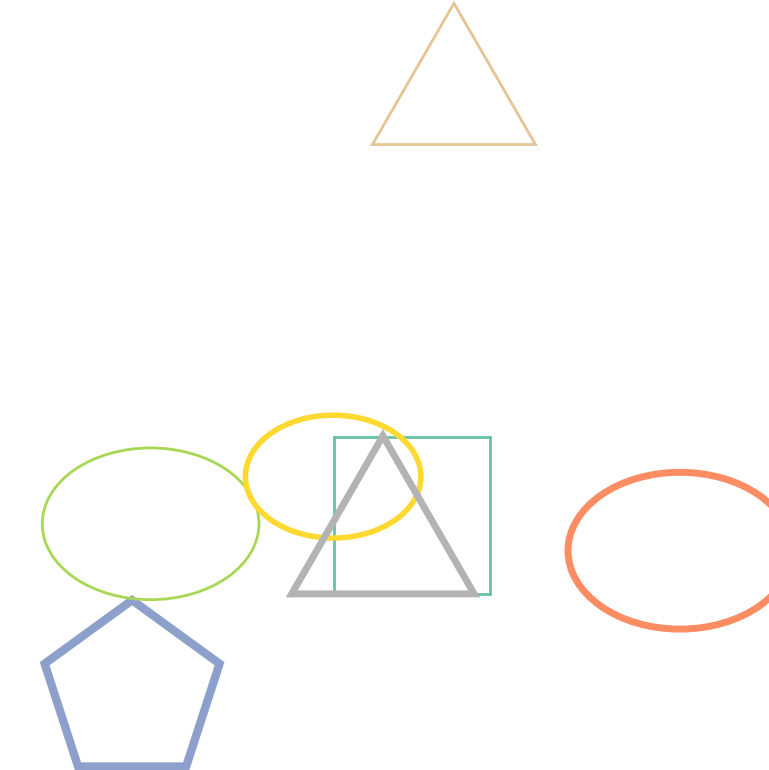[{"shape": "square", "thickness": 1, "radius": 0.51, "center": [0.535, 0.33]}, {"shape": "oval", "thickness": 2.5, "radius": 0.73, "center": [0.883, 0.285]}, {"shape": "pentagon", "thickness": 3, "radius": 0.6, "center": [0.172, 0.101]}, {"shape": "oval", "thickness": 1, "radius": 0.7, "center": [0.196, 0.32]}, {"shape": "oval", "thickness": 2, "radius": 0.57, "center": [0.433, 0.381]}, {"shape": "triangle", "thickness": 1, "radius": 0.61, "center": [0.59, 0.873]}, {"shape": "triangle", "thickness": 2.5, "radius": 0.68, "center": [0.497, 0.297]}]